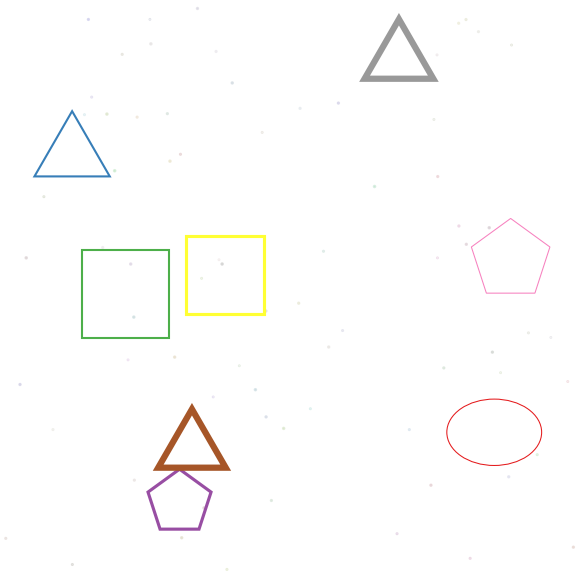[{"shape": "oval", "thickness": 0.5, "radius": 0.41, "center": [0.856, 0.251]}, {"shape": "triangle", "thickness": 1, "radius": 0.38, "center": [0.125, 0.731]}, {"shape": "square", "thickness": 1, "radius": 0.38, "center": [0.217, 0.49]}, {"shape": "pentagon", "thickness": 1.5, "radius": 0.29, "center": [0.311, 0.129]}, {"shape": "square", "thickness": 1.5, "radius": 0.34, "center": [0.389, 0.523]}, {"shape": "triangle", "thickness": 3, "radius": 0.34, "center": [0.332, 0.223]}, {"shape": "pentagon", "thickness": 0.5, "radius": 0.36, "center": [0.884, 0.549]}, {"shape": "triangle", "thickness": 3, "radius": 0.34, "center": [0.691, 0.897]}]